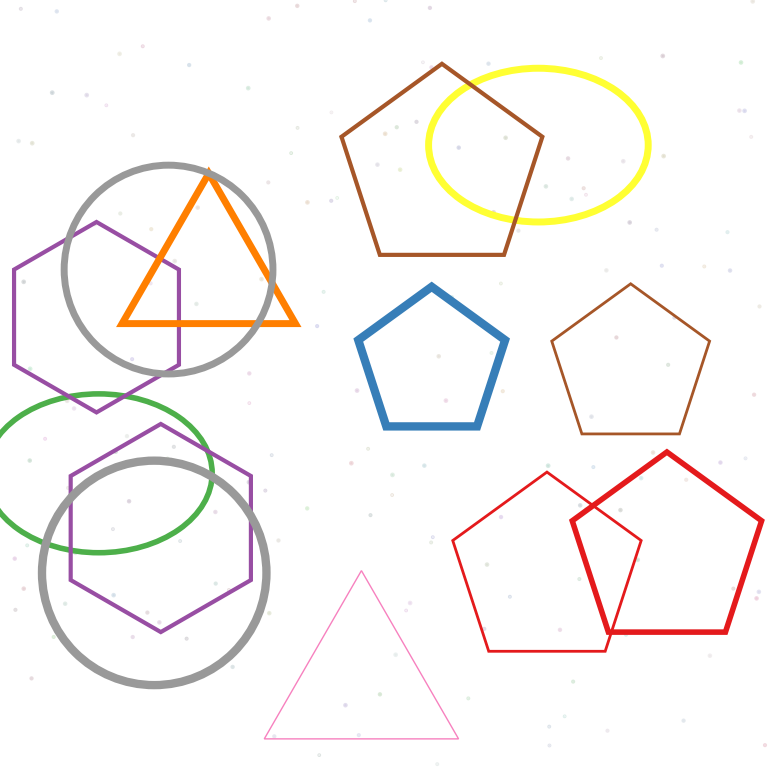[{"shape": "pentagon", "thickness": 1, "radius": 0.64, "center": [0.71, 0.258]}, {"shape": "pentagon", "thickness": 2, "radius": 0.65, "center": [0.866, 0.284]}, {"shape": "pentagon", "thickness": 3, "radius": 0.5, "center": [0.561, 0.527]}, {"shape": "oval", "thickness": 2, "radius": 0.74, "center": [0.128, 0.385]}, {"shape": "hexagon", "thickness": 1.5, "radius": 0.62, "center": [0.125, 0.588]}, {"shape": "hexagon", "thickness": 1.5, "radius": 0.68, "center": [0.209, 0.314]}, {"shape": "triangle", "thickness": 2.5, "radius": 0.65, "center": [0.271, 0.645]}, {"shape": "oval", "thickness": 2.5, "radius": 0.71, "center": [0.699, 0.812]}, {"shape": "pentagon", "thickness": 1, "radius": 0.54, "center": [0.819, 0.524]}, {"shape": "pentagon", "thickness": 1.5, "radius": 0.69, "center": [0.574, 0.78]}, {"shape": "triangle", "thickness": 0.5, "radius": 0.73, "center": [0.469, 0.113]}, {"shape": "circle", "thickness": 2.5, "radius": 0.68, "center": [0.219, 0.65]}, {"shape": "circle", "thickness": 3, "radius": 0.73, "center": [0.2, 0.256]}]